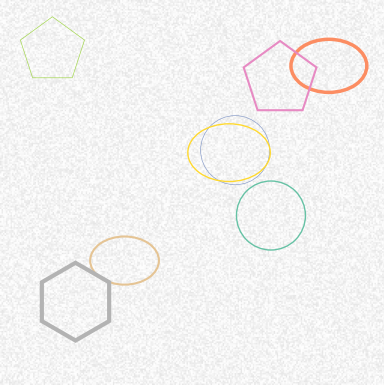[{"shape": "circle", "thickness": 1, "radius": 0.45, "center": [0.704, 0.44]}, {"shape": "oval", "thickness": 2.5, "radius": 0.49, "center": [0.854, 0.829]}, {"shape": "circle", "thickness": 0.5, "radius": 0.45, "center": [0.611, 0.61]}, {"shape": "pentagon", "thickness": 1.5, "radius": 0.5, "center": [0.728, 0.794]}, {"shape": "pentagon", "thickness": 0.5, "radius": 0.44, "center": [0.136, 0.869]}, {"shape": "oval", "thickness": 1, "radius": 0.54, "center": [0.595, 0.603]}, {"shape": "oval", "thickness": 1.5, "radius": 0.45, "center": [0.324, 0.323]}, {"shape": "hexagon", "thickness": 3, "radius": 0.5, "center": [0.196, 0.216]}]